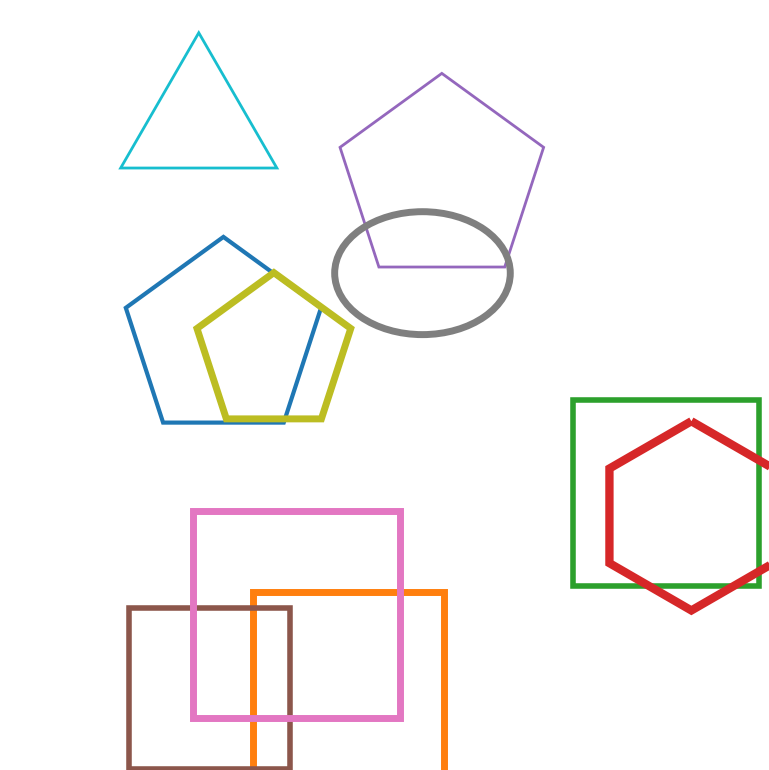[{"shape": "pentagon", "thickness": 1.5, "radius": 0.67, "center": [0.29, 0.559]}, {"shape": "square", "thickness": 2.5, "radius": 0.62, "center": [0.453, 0.107]}, {"shape": "square", "thickness": 2, "radius": 0.6, "center": [0.865, 0.36]}, {"shape": "hexagon", "thickness": 3, "radius": 0.61, "center": [0.898, 0.33]}, {"shape": "pentagon", "thickness": 1, "radius": 0.7, "center": [0.574, 0.766]}, {"shape": "square", "thickness": 2, "radius": 0.52, "center": [0.272, 0.106]}, {"shape": "square", "thickness": 2.5, "radius": 0.67, "center": [0.385, 0.202]}, {"shape": "oval", "thickness": 2.5, "radius": 0.57, "center": [0.549, 0.645]}, {"shape": "pentagon", "thickness": 2.5, "radius": 0.52, "center": [0.356, 0.541]}, {"shape": "triangle", "thickness": 1, "radius": 0.59, "center": [0.258, 0.84]}]